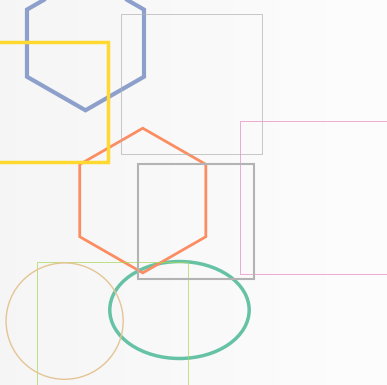[{"shape": "oval", "thickness": 2.5, "radius": 0.9, "center": [0.463, 0.195]}, {"shape": "hexagon", "thickness": 2, "radius": 0.94, "center": [0.368, 0.479]}, {"shape": "hexagon", "thickness": 3, "radius": 0.87, "center": [0.221, 0.888]}, {"shape": "square", "thickness": 0.5, "radius": 0.99, "center": [0.816, 0.487]}, {"shape": "square", "thickness": 0.5, "radius": 0.98, "center": [0.291, 0.125]}, {"shape": "square", "thickness": 2.5, "radius": 0.78, "center": [0.124, 0.734]}, {"shape": "circle", "thickness": 1, "radius": 0.76, "center": [0.167, 0.166]}, {"shape": "square", "thickness": 1.5, "radius": 0.75, "center": [0.506, 0.425]}, {"shape": "square", "thickness": 0.5, "radius": 0.91, "center": [0.494, 0.783]}]